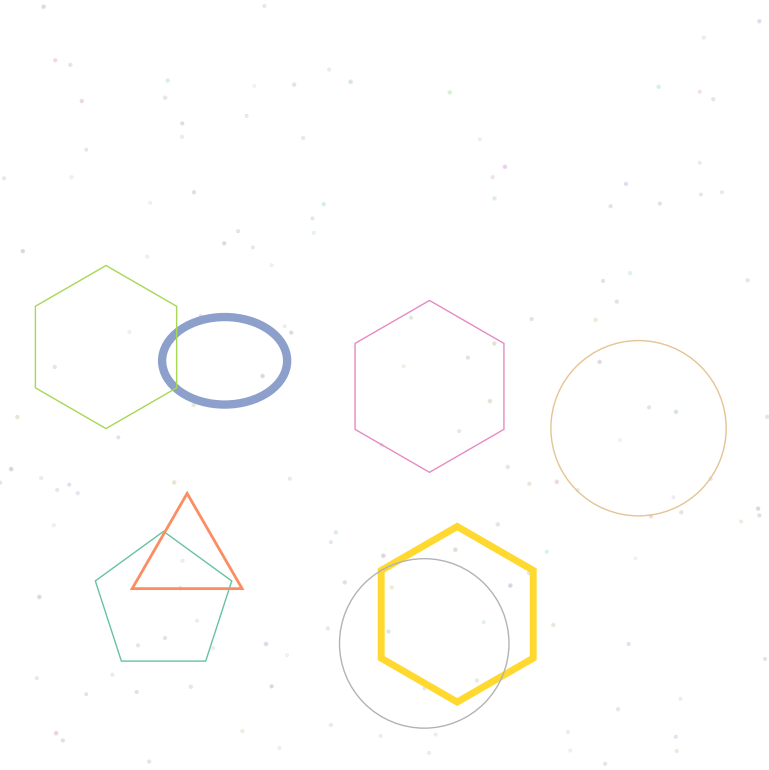[{"shape": "pentagon", "thickness": 0.5, "radius": 0.47, "center": [0.212, 0.217]}, {"shape": "triangle", "thickness": 1, "radius": 0.41, "center": [0.243, 0.277]}, {"shape": "oval", "thickness": 3, "radius": 0.41, "center": [0.292, 0.531]}, {"shape": "hexagon", "thickness": 0.5, "radius": 0.56, "center": [0.558, 0.498]}, {"shape": "hexagon", "thickness": 0.5, "radius": 0.53, "center": [0.138, 0.549]}, {"shape": "hexagon", "thickness": 2.5, "radius": 0.57, "center": [0.594, 0.202]}, {"shape": "circle", "thickness": 0.5, "radius": 0.57, "center": [0.829, 0.444]}, {"shape": "circle", "thickness": 0.5, "radius": 0.55, "center": [0.551, 0.164]}]